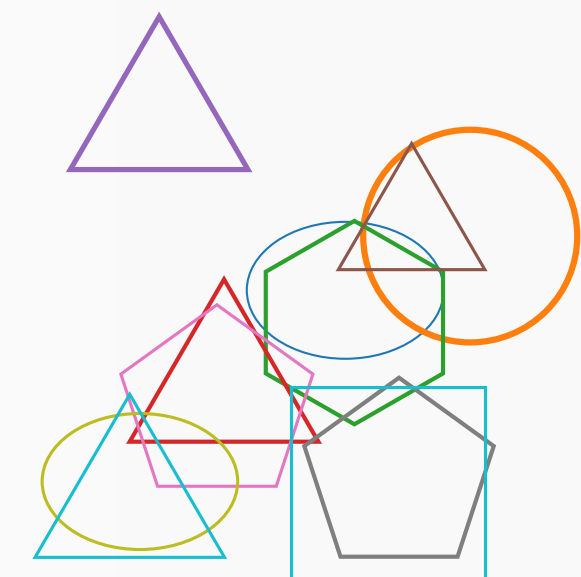[{"shape": "oval", "thickness": 1, "radius": 0.85, "center": [0.594, 0.496]}, {"shape": "circle", "thickness": 3, "radius": 0.92, "center": [0.809, 0.59]}, {"shape": "hexagon", "thickness": 2, "radius": 0.88, "center": [0.61, 0.441]}, {"shape": "triangle", "thickness": 2, "radius": 0.94, "center": [0.385, 0.328]}, {"shape": "triangle", "thickness": 2.5, "radius": 0.88, "center": [0.274, 0.794]}, {"shape": "triangle", "thickness": 1.5, "radius": 0.73, "center": [0.708, 0.605]}, {"shape": "pentagon", "thickness": 1.5, "radius": 0.87, "center": [0.373, 0.298]}, {"shape": "pentagon", "thickness": 2, "radius": 0.86, "center": [0.687, 0.174]}, {"shape": "oval", "thickness": 1.5, "radius": 0.84, "center": [0.241, 0.165]}, {"shape": "square", "thickness": 1.5, "radius": 0.83, "center": [0.667, 0.162]}, {"shape": "triangle", "thickness": 1.5, "radius": 0.94, "center": [0.223, 0.128]}]